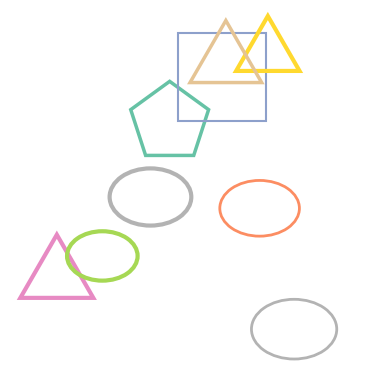[{"shape": "pentagon", "thickness": 2.5, "radius": 0.53, "center": [0.441, 0.682]}, {"shape": "oval", "thickness": 2, "radius": 0.52, "center": [0.674, 0.459]}, {"shape": "square", "thickness": 1.5, "radius": 0.57, "center": [0.576, 0.8]}, {"shape": "triangle", "thickness": 3, "radius": 0.55, "center": [0.148, 0.281]}, {"shape": "oval", "thickness": 3, "radius": 0.46, "center": [0.266, 0.335]}, {"shape": "triangle", "thickness": 3, "radius": 0.48, "center": [0.696, 0.863]}, {"shape": "triangle", "thickness": 2.5, "radius": 0.54, "center": [0.587, 0.839]}, {"shape": "oval", "thickness": 3, "radius": 0.53, "center": [0.391, 0.488]}, {"shape": "oval", "thickness": 2, "radius": 0.55, "center": [0.764, 0.145]}]